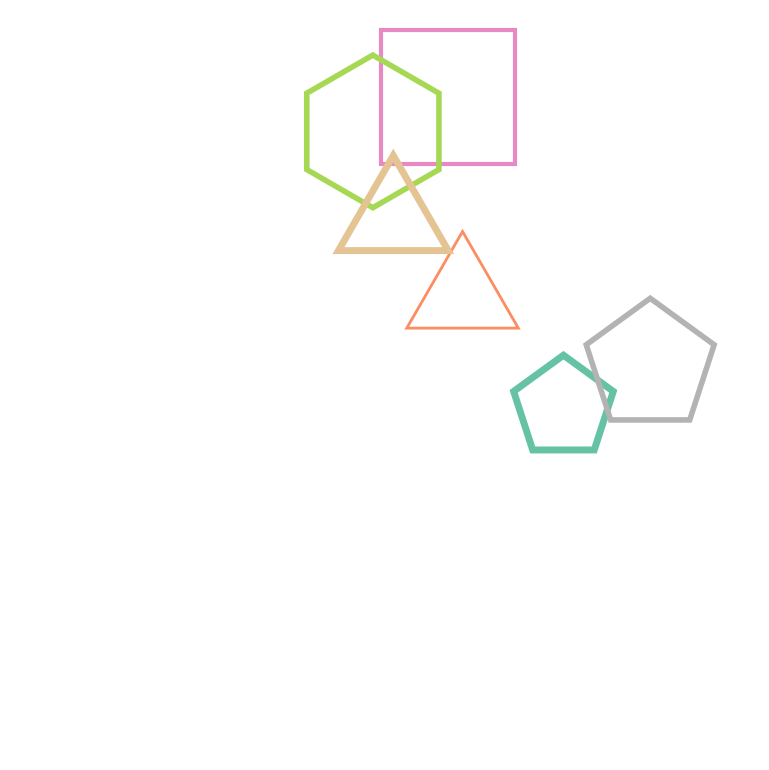[{"shape": "pentagon", "thickness": 2.5, "radius": 0.34, "center": [0.732, 0.471]}, {"shape": "triangle", "thickness": 1, "radius": 0.42, "center": [0.601, 0.616]}, {"shape": "square", "thickness": 1.5, "radius": 0.44, "center": [0.581, 0.874]}, {"shape": "hexagon", "thickness": 2, "radius": 0.5, "center": [0.484, 0.829]}, {"shape": "triangle", "thickness": 2.5, "radius": 0.41, "center": [0.511, 0.716]}, {"shape": "pentagon", "thickness": 2, "radius": 0.44, "center": [0.844, 0.525]}]